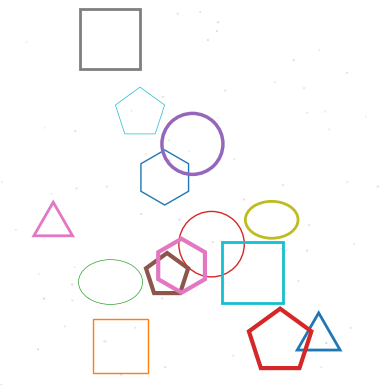[{"shape": "triangle", "thickness": 2, "radius": 0.32, "center": [0.828, 0.123]}, {"shape": "hexagon", "thickness": 1, "radius": 0.36, "center": [0.428, 0.539]}, {"shape": "square", "thickness": 1, "radius": 0.35, "center": [0.313, 0.101]}, {"shape": "oval", "thickness": 0.5, "radius": 0.42, "center": [0.287, 0.267]}, {"shape": "circle", "thickness": 1, "radius": 0.42, "center": [0.55, 0.366]}, {"shape": "pentagon", "thickness": 3, "radius": 0.43, "center": [0.728, 0.113]}, {"shape": "circle", "thickness": 2.5, "radius": 0.4, "center": [0.5, 0.626]}, {"shape": "pentagon", "thickness": 3, "radius": 0.29, "center": [0.434, 0.285]}, {"shape": "hexagon", "thickness": 3, "radius": 0.35, "center": [0.472, 0.31]}, {"shape": "triangle", "thickness": 2, "radius": 0.29, "center": [0.138, 0.417]}, {"shape": "square", "thickness": 2, "radius": 0.39, "center": [0.286, 0.898]}, {"shape": "oval", "thickness": 2, "radius": 0.34, "center": [0.706, 0.429]}, {"shape": "pentagon", "thickness": 0.5, "radius": 0.34, "center": [0.364, 0.707]}, {"shape": "square", "thickness": 2, "radius": 0.4, "center": [0.655, 0.292]}]